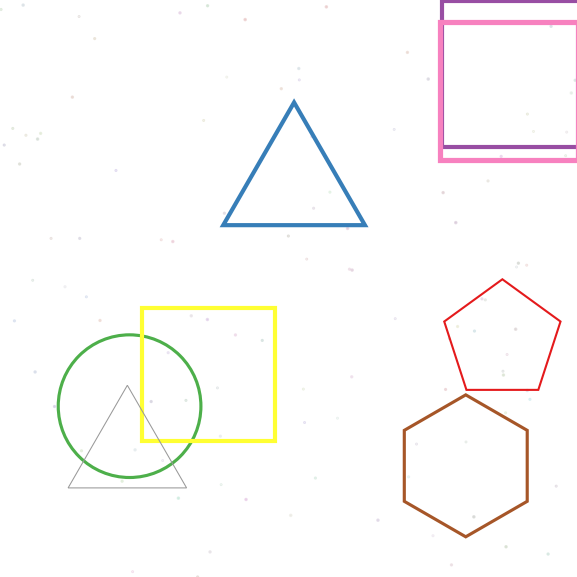[{"shape": "pentagon", "thickness": 1, "radius": 0.53, "center": [0.87, 0.41]}, {"shape": "triangle", "thickness": 2, "radius": 0.71, "center": [0.509, 0.68]}, {"shape": "circle", "thickness": 1.5, "radius": 0.62, "center": [0.224, 0.296]}, {"shape": "square", "thickness": 2, "radius": 0.63, "center": [0.892, 0.87]}, {"shape": "square", "thickness": 2, "radius": 0.58, "center": [0.361, 0.35]}, {"shape": "hexagon", "thickness": 1.5, "radius": 0.61, "center": [0.807, 0.192]}, {"shape": "square", "thickness": 2.5, "radius": 0.59, "center": [0.881, 0.841]}, {"shape": "triangle", "thickness": 0.5, "radius": 0.59, "center": [0.221, 0.214]}]